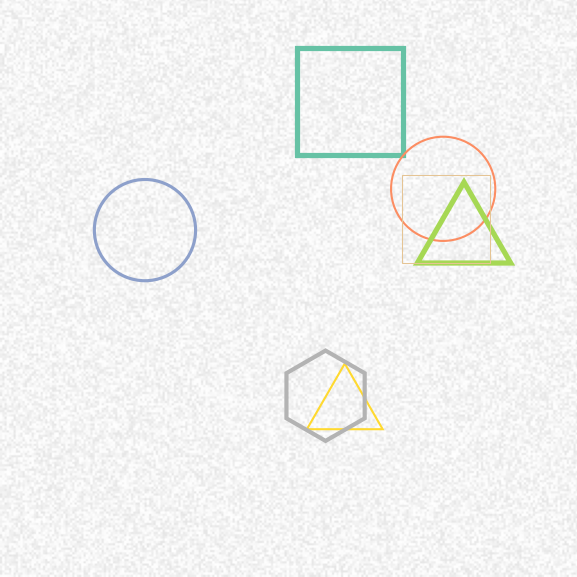[{"shape": "square", "thickness": 2.5, "radius": 0.46, "center": [0.606, 0.823]}, {"shape": "circle", "thickness": 1, "radius": 0.45, "center": [0.767, 0.672]}, {"shape": "circle", "thickness": 1.5, "radius": 0.44, "center": [0.251, 0.601]}, {"shape": "triangle", "thickness": 2.5, "radius": 0.47, "center": [0.803, 0.59]}, {"shape": "triangle", "thickness": 1, "radius": 0.38, "center": [0.597, 0.294]}, {"shape": "square", "thickness": 0.5, "radius": 0.38, "center": [0.773, 0.619]}, {"shape": "hexagon", "thickness": 2, "radius": 0.39, "center": [0.564, 0.314]}]